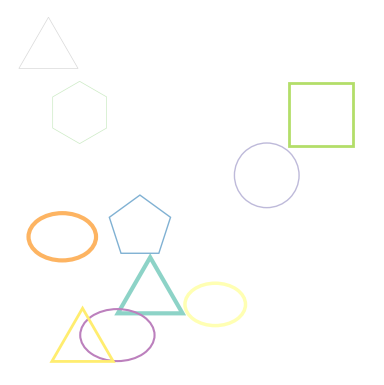[{"shape": "triangle", "thickness": 3, "radius": 0.48, "center": [0.39, 0.235]}, {"shape": "oval", "thickness": 2.5, "radius": 0.39, "center": [0.559, 0.209]}, {"shape": "circle", "thickness": 1, "radius": 0.42, "center": [0.693, 0.545]}, {"shape": "pentagon", "thickness": 1, "radius": 0.42, "center": [0.363, 0.41]}, {"shape": "oval", "thickness": 3, "radius": 0.44, "center": [0.162, 0.385]}, {"shape": "square", "thickness": 2, "radius": 0.41, "center": [0.834, 0.703]}, {"shape": "triangle", "thickness": 0.5, "radius": 0.44, "center": [0.126, 0.866]}, {"shape": "oval", "thickness": 1.5, "radius": 0.48, "center": [0.305, 0.13]}, {"shape": "hexagon", "thickness": 0.5, "radius": 0.4, "center": [0.207, 0.708]}, {"shape": "triangle", "thickness": 2, "radius": 0.46, "center": [0.214, 0.107]}]